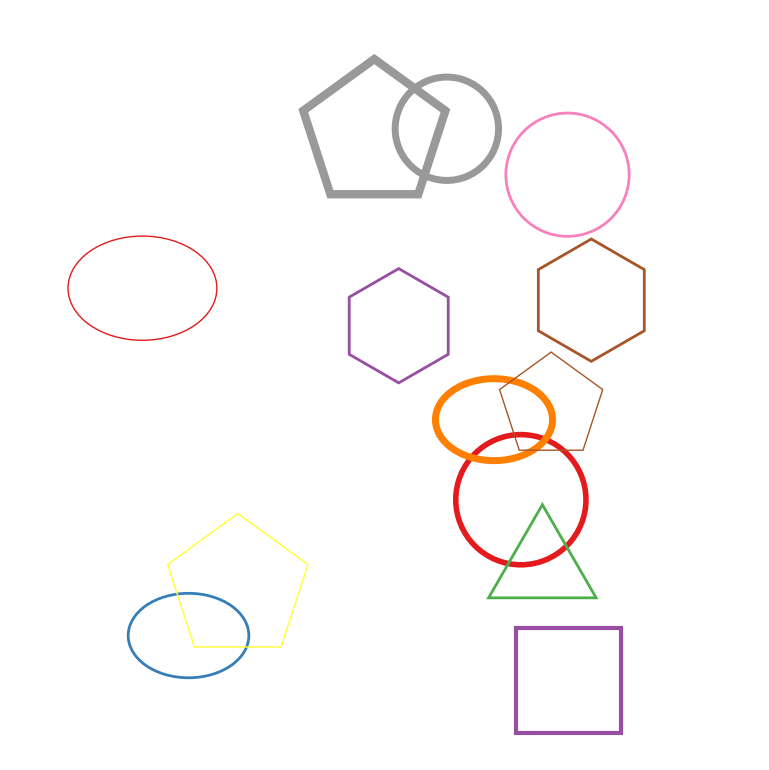[{"shape": "oval", "thickness": 0.5, "radius": 0.48, "center": [0.185, 0.626]}, {"shape": "circle", "thickness": 2, "radius": 0.42, "center": [0.676, 0.351]}, {"shape": "oval", "thickness": 1, "radius": 0.39, "center": [0.245, 0.175]}, {"shape": "triangle", "thickness": 1, "radius": 0.4, "center": [0.704, 0.264]}, {"shape": "hexagon", "thickness": 1, "radius": 0.37, "center": [0.518, 0.577]}, {"shape": "square", "thickness": 1.5, "radius": 0.34, "center": [0.738, 0.116]}, {"shape": "oval", "thickness": 2.5, "radius": 0.38, "center": [0.642, 0.455]}, {"shape": "pentagon", "thickness": 0.5, "radius": 0.48, "center": [0.309, 0.237]}, {"shape": "hexagon", "thickness": 1, "radius": 0.4, "center": [0.768, 0.61]}, {"shape": "pentagon", "thickness": 0.5, "radius": 0.35, "center": [0.716, 0.472]}, {"shape": "circle", "thickness": 1, "radius": 0.4, "center": [0.737, 0.773]}, {"shape": "circle", "thickness": 2.5, "radius": 0.34, "center": [0.58, 0.833]}, {"shape": "pentagon", "thickness": 3, "radius": 0.49, "center": [0.486, 0.826]}]